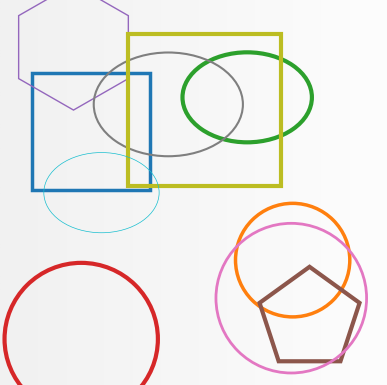[{"shape": "square", "thickness": 2.5, "radius": 0.76, "center": [0.235, 0.658]}, {"shape": "circle", "thickness": 2.5, "radius": 0.74, "center": [0.755, 0.324]}, {"shape": "oval", "thickness": 3, "radius": 0.83, "center": [0.638, 0.747]}, {"shape": "circle", "thickness": 3, "radius": 0.99, "center": [0.21, 0.119]}, {"shape": "hexagon", "thickness": 1, "radius": 0.82, "center": [0.19, 0.878]}, {"shape": "pentagon", "thickness": 3, "radius": 0.68, "center": [0.799, 0.171]}, {"shape": "circle", "thickness": 2, "radius": 0.97, "center": [0.752, 0.226]}, {"shape": "oval", "thickness": 1.5, "radius": 0.96, "center": [0.434, 0.729]}, {"shape": "square", "thickness": 3, "radius": 0.99, "center": [0.528, 0.713]}, {"shape": "oval", "thickness": 0.5, "radius": 0.74, "center": [0.262, 0.5]}]